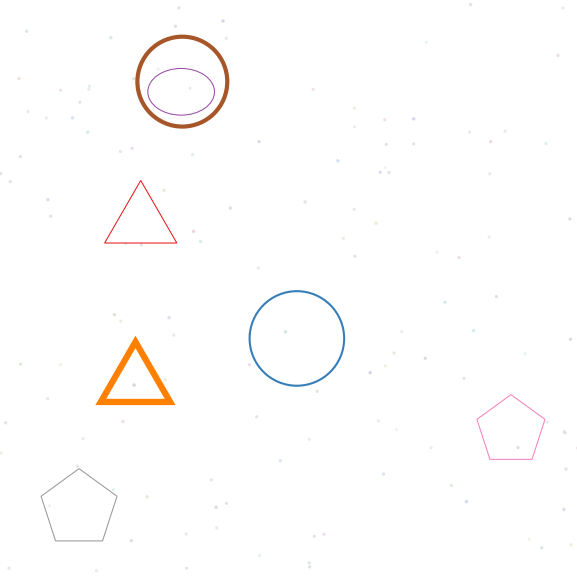[{"shape": "triangle", "thickness": 0.5, "radius": 0.36, "center": [0.244, 0.614]}, {"shape": "circle", "thickness": 1, "radius": 0.41, "center": [0.514, 0.413]}, {"shape": "oval", "thickness": 0.5, "radius": 0.29, "center": [0.314, 0.84]}, {"shape": "triangle", "thickness": 3, "radius": 0.35, "center": [0.235, 0.338]}, {"shape": "circle", "thickness": 2, "radius": 0.39, "center": [0.316, 0.858]}, {"shape": "pentagon", "thickness": 0.5, "radius": 0.31, "center": [0.885, 0.254]}, {"shape": "pentagon", "thickness": 0.5, "radius": 0.35, "center": [0.137, 0.118]}]